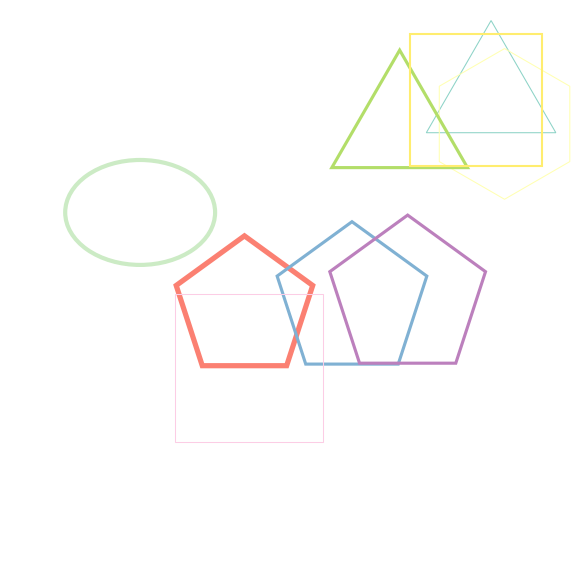[{"shape": "triangle", "thickness": 0.5, "radius": 0.65, "center": [0.85, 0.834]}, {"shape": "hexagon", "thickness": 0.5, "radius": 0.65, "center": [0.874, 0.785]}, {"shape": "pentagon", "thickness": 2.5, "radius": 0.62, "center": [0.423, 0.466]}, {"shape": "pentagon", "thickness": 1.5, "radius": 0.68, "center": [0.609, 0.479]}, {"shape": "triangle", "thickness": 1.5, "radius": 0.68, "center": [0.692, 0.777]}, {"shape": "square", "thickness": 0.5, "radius": 0.64, "center": [0.431, 0.362]}, {"shape": "pentagon", "thickness": 1.5, "radius": 0.71, "center": [0.706, 0.485]}, {"shape": "oval", "thickness": 2, "radius": 0.65, "center": [0.243, 0.631]}, {"shape": "square", "thickness": 1, "radius": 0.57, "center": [0.824, 0.827]}]